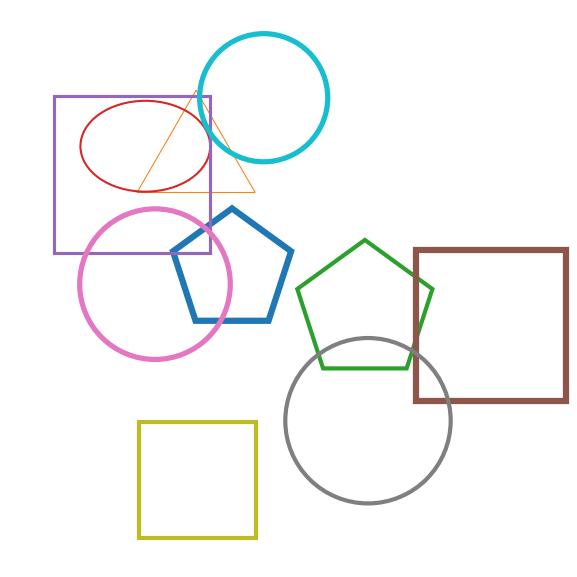[{"shape": "pentagon", "thickness": 3, "radius": 0.54, "center": [0.402, 0.531]}, {"shape": "triangle", "thickness": 0.5, "radius": 0.59, "center": [0.34, 0.725]}, {"shape": "pentagon", "thickness": 2, "radius": 0.61, "center": [0.632, 0.461]}, {"shape": "oval", "thickness": 1, "radius": 0.56, "center": [0.252, 0.746]}, {"shape": "square", "thickness": 1.5, "radius": 0.68, "center": [0.229, 0.697]}, {"shape": "square", "thickness": 3, "radius": 0.65, "center": [0.85, 0.436]}, {"shape": "circle", "thickness": 2.5, "radius": 0.65, "center": [0.268, 0.507]}, {"shape": "circle", "thickness": 2, "radius": 0.72, "center": [0.637, 0.271]}, {"shape": "square", "thickness": 2, "radius": 0.5, "center": [0.342, 0.168]}, {"shape": "circle", "thickness": 2.5, "radius": 0.55, "center": [0.457, 0.83]}]